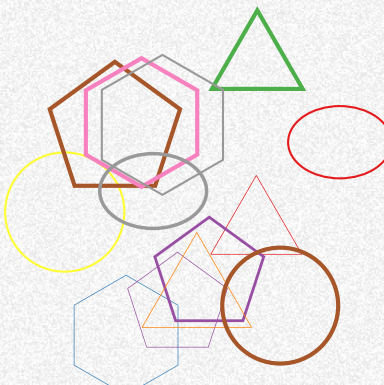[{"shape": "triangle", "thickness": 0.5, "radius": 0.68, "center": [0.666, 0.408]}, {"shape": "oval", "thickness": 1.5, "radius": 0.67, "center": [0.882, 0.631]}, {"shape": "hexagon", "thickness": 0.5, "radius": 0.78, "center": [0.327, 0.129]}, {"shape": "triangle", "thickness": 3, "radius": 0.68, "center": [0.668, 0.837]}, {"shape": "pentagon", "thickness": 0.5, "radius": 0.68, "center": [0.461, 0.208]}, {"shape": "pentagon", "thickness": 2, "radius": 0.74, "center": [0.544, 0.287]}, {"shape": "triangle", "thickness": 0.5, "radius": 0.82, "center": [0.511, 0.232]}, {"shape": "circle", "thickness": 1.5, "radius": 0.77, "center": [0.168, 0.449]}, {"shape": "pentagon", "thickness": 3, "radius": 0.89, "center": [0.298, 0.661]}, {"shape": "circle", "thickness": 3, "radius": 0.75, "center": [0.728, 0.206]}, {"shape": "hexagon", "thickness": 3, "radius": 0.83, "center": [0.368, 0.682]}, {"shape": "oval", "thickness": 2.5, "radius": 0.69, "center": [0.398, 0.504]}, {"shape": "hexagon", "thickness": 1.5, "radius": 0.91, "center": [0.422, 0.676]}]